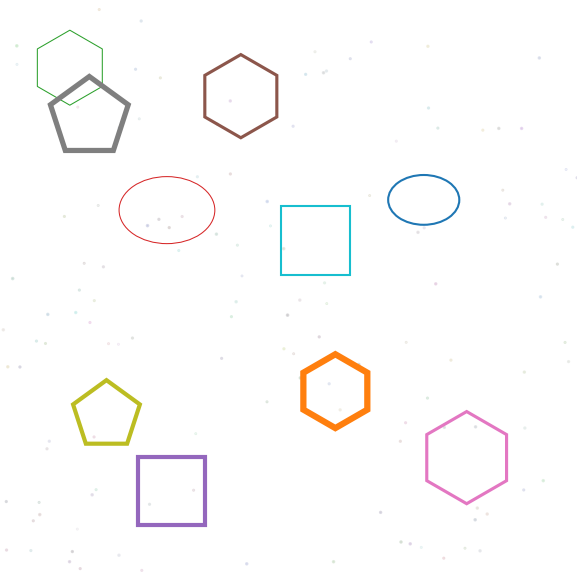[{"shape": "oval", "thickness": 1, "radius": 0.31, "center": [0.734, 0.653]}, {"shape": "hexagon", "thickness": 3, "radius": 0.32, "center": [0.581, 0.322]}, {"shape": "hexagon", "thickness": 0.5, "radius": 0.32, "center": [0.121, 0.882]}, {"shape": "oval", "thickness": 0.5, "radius": 0.41, "center": [0.289, 0.635]}, {"shape": "square", "thickness": 2, "radius": 0.29, "center": [0.298, 0.149]}, {"shape": "hexagon", "thickness": 1.5, "radius": 0.36, "center": [0.417, 0.833]}, {"shape": "hexagon", "thickness": 1.5, "radius": 0.4, "center": [0.808, 0.207]}, {"shape": "pentagon", "thickness": 2.5, "radius": 0.35, "center": [0.155, 0.796]}, {"shape": "pentagon", "thickness": 2, "radius": 0.3, "center": [0.184, 0.28]}, {"shape": "square", "thickness": 1, "radius": 0.3, "center": [0.546, 0.582]}]